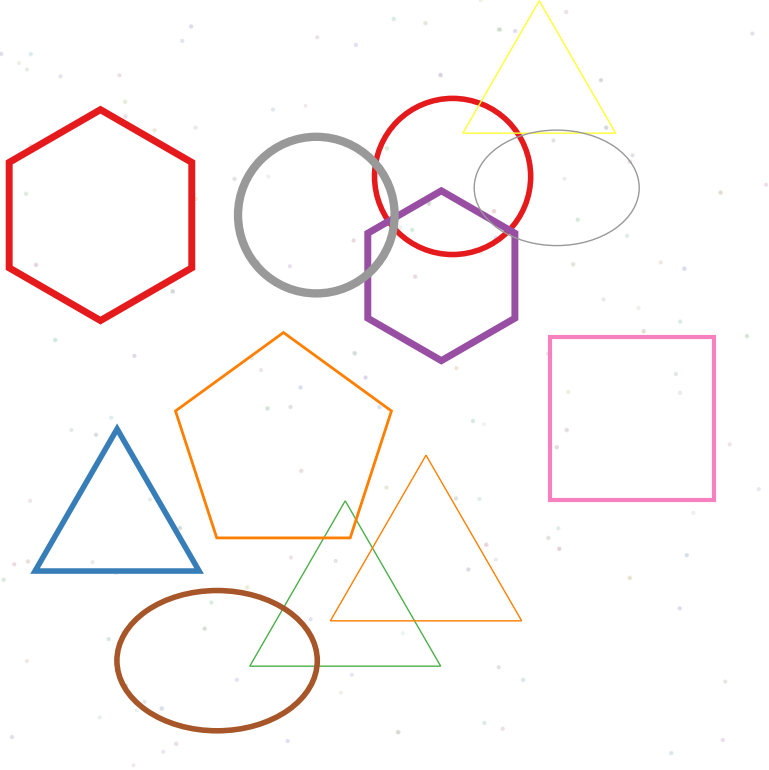[{"shape": "circle", "thickness": 2, "radius": 0.51, "center": [0.588, 0.771]}, {"shape": "hexagon", "thickness": 2.5, "radius": 0.68, "center": [0.13, 0.721]}, {"shape": "triangle", "thickness": 2, "radius": 0.62, "center": [0.152, 0.32]}, {"shape": "triangle", "thickness": 0.5, "radius": 0.72, "center": [0.448, 0.206]}, {"shape": "hexagon", "thickness": 2.5, "radius": 0.55, "center": [0.573, 0.642]}, {"shape": "pentagon", "thickness": 1, "radius": 0.74, "center": [0.368, 0.421]}, {"shape": "triangle", "thickness": 0.5, "radius": 0.72, "center": [0.553, 0.265]}, {"shape": "triangle", "thickness": 0.5, "radius": 0.57, "center": [0.7, 0.884]}, {"shape": "oval", "thickness": 2, "radius": 0.65, "center": [0.282, 0.142]}, {"shape": "square", "thickness": 1.5, "radius": 0.53, "center": [0.821, 0.456]}, {"shape": "circle", "thickness": 3, "radius": 0.51, "center": [0.411, 0.721]}, {"shape": "oval", "thickness": 0.5, "radius": 0.54, "center": [0.723, 0.756]}]